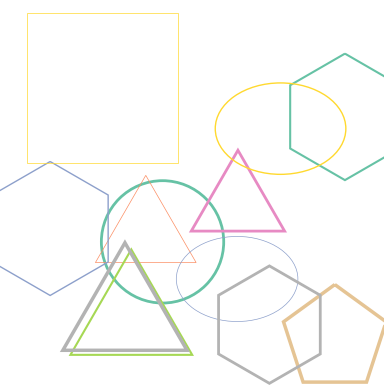[{"shape": "hexagon", "thickness": 1.5, "radius": 0.82, "center": [0.896, 0.696]}, {"shape": "circle", "thickness": 2, "radius": 0.79, "center": [0.422, 0.372]}, {"shape": "triangle", "thickness": 0.5, "radius": 0.76, "center": [0.379, 0.393]}, {"shape": "hexagon", "thickness": 1, "radius": 0.87, "center": [0.13, 0.407]}, {"shape": "oval", "thickness": 0.5, "radius": 0.79, "center": [0.616, 0.275]}, {"shape": "triangle", "thickness": 2, "radius": 0.7, "center": [0.618, 0.47]}, {"shape": "triangle", "thickness": 1.5, "radius": 0.91, "center": [0.341, 0.17]}, {"shape": "square", "thickness": 0.5, "radius": 0.98, "center": [0.267, 0.771]}, {"shape": "oval", "thickness": 1, "radius": 0.85, "center": [0.729, 0.666]}, {"shape": "pentagon", "thickness": 2.5, "radius": 0.7, "center": [0.87, 0.121]}, {"shape": "hexagon", "thickness": 2, "radius": 0.76, "center": [0.7, 0.157]}, {"shape": "triangle", "thickness": 2.5, "radius": 0.93, "center": [0.325, 0.183]}]